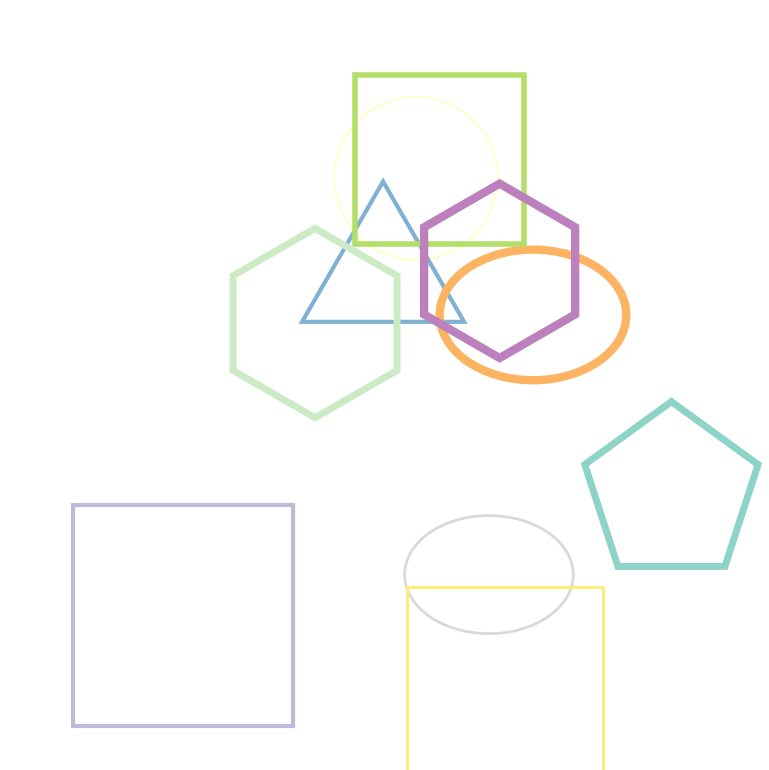[{"shape": "pentagon", "thickness": 2.5, "radius": 0.59, "center": [0.872, 0.36]}, {"shape": "circle", "thickness": 0.5, "radius": 0.53, "center": [0.54, 0.768]}, {"shape": "square", "thickness": 1.5, "radius": 0.72, "center": [0.238, 0.201]}, {"shape": "triangle", "thickness": 1.5, "radius": 0.61, "center": [0.497, 0.643]}, {"shape": "oval", "thickness": 3, "radius": 0.61, "center": [0.692, 0.591]}, {"shape": "square", "thickness": 2, "radius": 0.55, "center": [0.571, 0.792]}, {"shape": "oval", "thickness": 1, "radius": 0.55, "center": [0.635, 0.254]}, {"shape": "hexagon", "thickness": 3, "radius": 0.57, "center": [0.649, 0.648]}, {"shape": "hexagon", "thickness": 2.5, "radius": 0.61, "center": [0.409, 0.58]}, {"shape": "square", "thickness": 1, "radius": 0.64, "center": [0.656, 0.111]}]